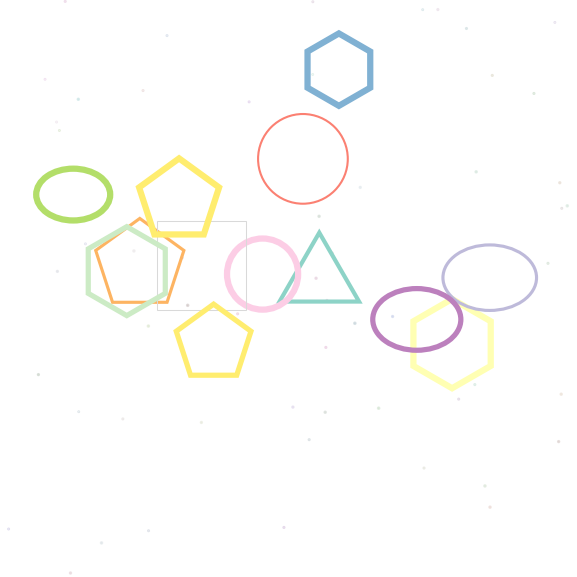[{"shape": "triangle", "thickness": 2, "radius": 0.4, "center": [0.553, 0.517]}, {"shape": "hexagon", "thickness": 3, "radius": 0.39, "center": [0.783, 0.404]}, {"shape": "oval", "thickness": 1.5, "radius": 0.41, "center": [0.848, 0.518]}, {"shape": "circle", "thickness": 1, "radius": 0.39, "center": [0.525, 0.724]}, {"shape": "hexagon", "thickness": 3, "radius": 0.31, "center": [0.587, 0.879]}, {"shape": "pentagon", "thickness": 1.5, "radius": 0.4, "center": [0.242, 0.541]}, {"shape": "oval", "thickness": 3, "radius": 0.32, "center": [0.127, 0.662]}, {"shape": "circle", "thickness": 3, "radius": 0.31, "center": [0.455, 0.525]}, {"shape": "square", "thickness": 0.5, "radius": 0.38, "center": [0.349, 0.539]}, {"shape": "oval", "thickness": 2.5, "radius": 0.38, "center": [0.722, 0.446]}, {"shape": "hexagon", "thickness": 2.5, "radius": 0.39, "center": [0.22, 0.53]}, {"shape": "pentagon", "thickness": 2.5, "radius": 0.34, "center": [0.37, 0.404]}, {"shape": "pentagon", "thickness": 3, "radius": 0.36, "center": [0.31, 0.652]}]